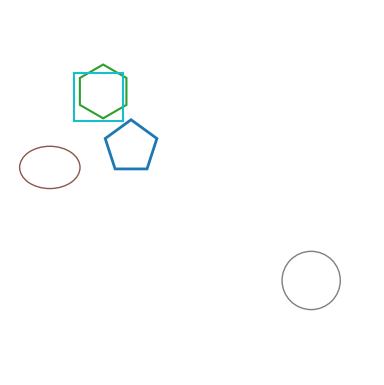[{"shape": "pentagon", "thickness": 2, "radius": 0.35, "center": [0.34, 0.618]}, {"shape": "hexagon", "thickness": 1.5, "radius": 0.35, "center": [0.268, 0.763]}, {"shape": "oval", "thickness": 1, "radius": 0.39, "center": [0.129, 0.565]}, {"shape": "circle", "thickness": 1, "radius": 0.38, "center": [0.808, 0.272]}, {"shape": "square", "thickness": 1.5, "radius": 0.31, "center": [0.256, 0.748]}]